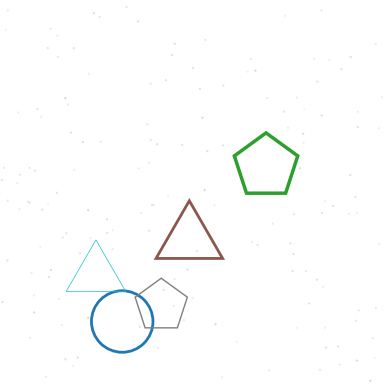[{"shape": "circle", "thickness": 2, "radius": 0.4, "center": [0.317, 0.165]}, {"shape": "pentagon", "thickness": 2.5, "radius": 0.43, "center": [0.691, 0.568]}, {"shape": "triangle", "thickness": 2, "radius": 0.5, "center": [0.492, 0.379]}, {"shape": "pentagon", "thickness": 1, "radius": 0.36, "center": [0.419, 0.206]}, {"shape": "triangle", "thickness": 0.5, "radius": 0.45, "center": [0.249, 0.288]}]